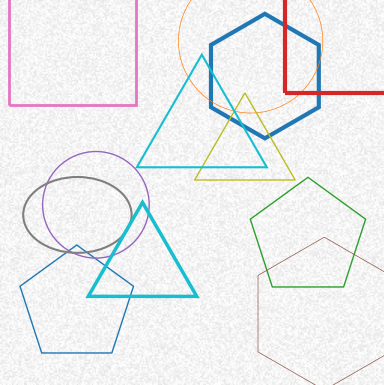[{"shape": "pentagon", "thickness": 1, "radius": 0.78, "center": [0.199, 0.209]}, {"shape": "hexagon", "thickness": 3, "radius": 0.81, "center": [0.688, 0.802]}, {"shape": "circle", "thickness": 0.5, "radius": 0.94, "center": [0.651, 0.894]}, {"shape": "pentagon", "thickness": 1, "radius": 0.79, "center": [0.8, 0.382]}, {"shape": "square", "thickness": 3, "radius": 0.68, "center": [0.877, 0.895]}, {"shape": "circle", "thickness": 1, "radius": 0.69, "center": [0.249, 0.468]}, {"shape": "hexagon", "thickness": 0.5, "radius": 0.99, "center": [0.842, 0.185]}, {"shape": "square", "thickness": 2, "radius": 0.82, "center": [0.189, 0.891]}, {"shape": "oval", "thickness": 1.5, "radius": 0.7, "center": [0.201, 0.442]}, {"shape": "triangle", "thickness": 1, "radius": 0.75, "center": [0.636, 0.608]}, {"shape": "triangle", "thickness": 2.5, "radius": 0.81, "center": [0.37, 0.312]}, {"shape": "triangle", "thickness": 1.5, "radius": 0.97, "center": [0.524, 0.663]}]